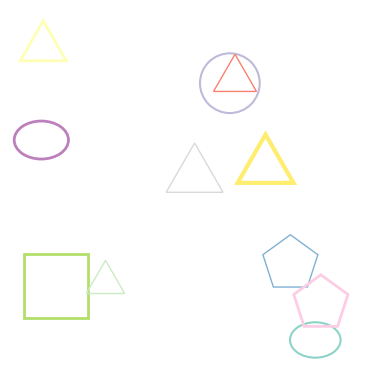[{"shape": "oval", "thickness": 1.5, "radius": 0.33, "center": [0.819, 0.117]}, {"shape": "triangle", "thickness": 2, "radius": 0.35, "center": [0.112, 0.877]}, {"shape": "circle", "thickness": 1.5, "radius": 0.39, "center": [0.597, 0.784]}, {"shape": "triangle", "thickness": 1, "radius": 0.32, "center": [0.61, 0.795]}, {"shape": "pentagon", "thickness": 1, "radius": 0.38, "center": [0.754, 0.315]}, {"shape": "square", "thickness": 2, "radius": 0.42, "center": [0.146, 0.257]}, {"shape": "pentagon", "thickness": 2, "radius": 0.37, "center": [0.833, 0.212]}, {"shape": "triangle", "thickness": 1, "radius": 0.43, "center": [0.505, 0.543]}, {"shape": "oval", "thickness": 2, "radius": 0.35, "center": [0.107, 0.636]}, {"shape": "triangle", "thickness": 1, "radius": 0.29, "center": [0.274, 0.266]}, {"shape": "triangle", "thickness": 3, "radius": 0.42, "center": [0.69, 0.567]}]